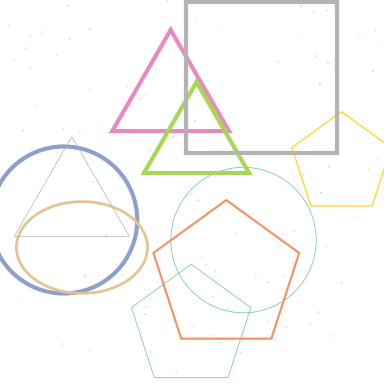[{"shape": "circle", "thickness": 0.5, "radius": 0.94, "center": [0.633, 0.376]}, {"shape": "pentagon", "thickness": 0.5, "radius": 0.81, "center": [0.497, 0.151]}, {"shape": "pentagon", "thickness": 1.5, "radius": 1.0, "center": [0.588, 0.281]}, {"shape": "circle", "thickness": 3, "radius": 0.95, "center": [0.166, 0.429]}, {"shape": "triangle", "thickness": 3, "radius": 0.88, "center": [0.443, 0.747]}, {"shape": "triangle", "thickness": 3, "radius": 0.79, "center": [0.51, 0.629]}, {"shape": "pentagon", "thickness": 1, "radius": 0.68, "center": [0.887, 0.575]}, {"shape": "oval", "thickness": 2, "radius": 0.85, "center": [0.213, 0.357]}, {"shape": "square", "thickness": 3, "radius": 0.98, "center": [0.679, 0.798]}, {"shape": "triangle", "thickness": 0.5, "radius": 0.86, "center": [0.187, 0.472]}]